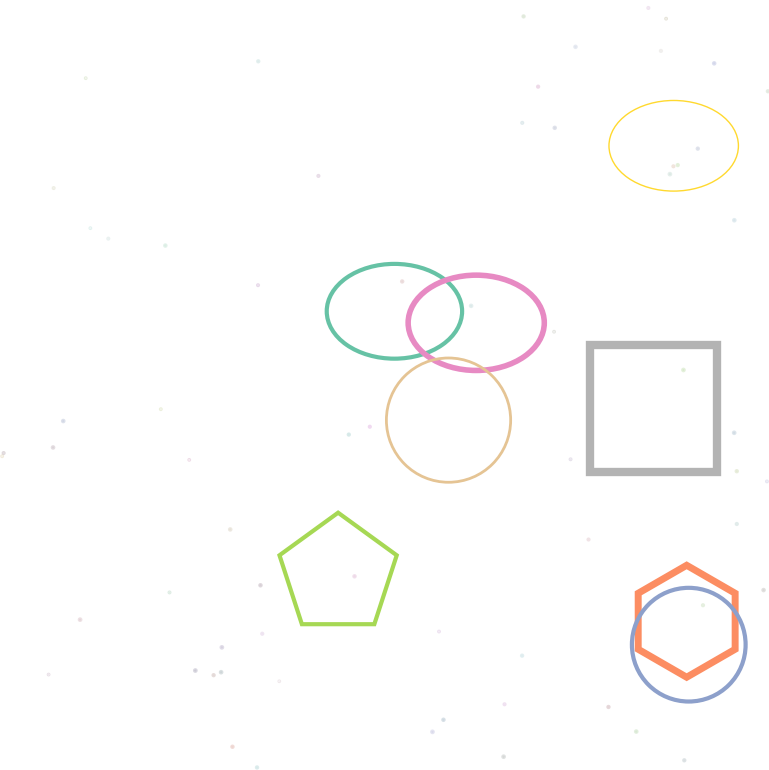[{"shape": "oval", "thickness": 1.5, "radius": 0.44, "center": [0.512, 0.596]}, {"shape": "hexagon", "thickness": 2.5, "radius": 0.36, "center": [0.892, 0.193]}, {"shape": "circle", "thickness": 1.5, "radius": 0.37, "center": [0.894, 0.163]}, {"shape": "oval", "thickness": 2, "radius": 0.44, "center": [0.618, 0.581]}, {"shape": "pentagon", "thickness": 1.5, "radius": 0.4, "center": [0.439, 0.254]}, {"shape": "oval", "thickness": 0.5, "radius": 0.42, "center": [0.875, 0.811]}, {"shape": "circle", "thickness": 1, "radius": 0.4, "center": [0.582, 0.454]}, {"shape": "square", "thickness": 3, "radius": 0.41, "center": [0.849, 0.469]}]